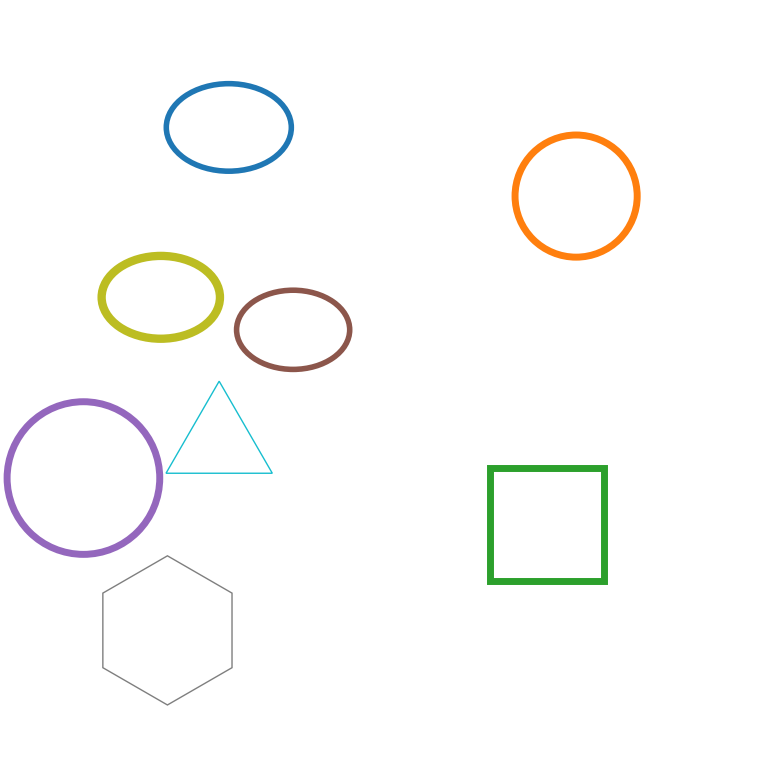[{"shape": "oval", "thickness": 2, "radius": 0.41, "center": [0.297, 0.835]}, {"shape": "circle", "thickness": 2.5, "radius": 0.4, "center": [0.748, 0.745]}, {"shape": "square", "thickness": 2.5, "radius": 0.37, "center": [0.711, 0.319]}, {"shape": "circle", "thickness": 2.5, "radius": 0.5, "center": [0.108, 0.379]}, {"shape": "oval", "thickness": 2, "radius": 0.37, "center": [0.381, 0.572]}, {"shape": "hexagon", "thickness": 0.5, "radius": 0.48, "center": [0.217, 0.181]}, {"shape": "oval", "thickness": 3, "radius": 0.38, "center": [0.209, 0.614]}, {"shape": "triangle", "thickness": 0.5, "radius": 0.4, "center": [0.285, 0.425]}]